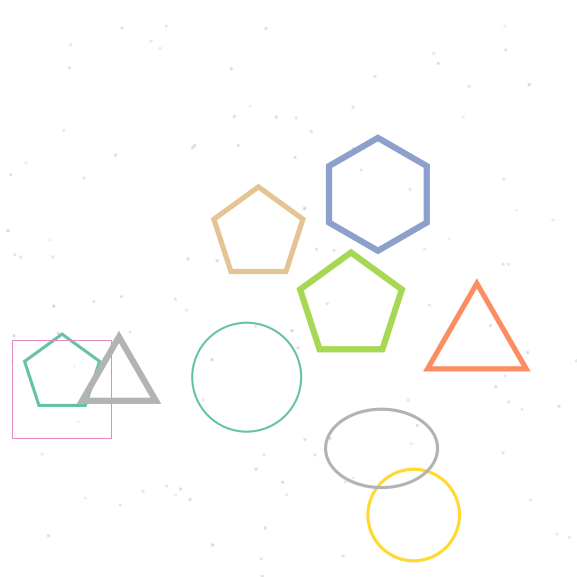[{"shape": "pentagon", "thickness": 1.5, "radius": 0.34, "center": [0.108, 0.352]}, {"shape": "circle", "thickness": 1, "radius": 0.47, "center": [0.427, 0.346]}, {"shape": "triangle", "thickness": 2.5, "radius": 0.49, "center": [0.826, 0.41]}, {"shape": "hexagon", "thickness": 3, "radius": 0.49, "center": [0.654, 0.663]}, {"shape": "square", "thickness": 0.5, "radius": 0.43, "center": [0.106, 0.325]}, {"shape": "pentagon", "thickness": 3, "radius": 0.46, "center": [0.608, 0.469]}, {"shape": "circle", "thickness": 1.5, "radius": 0.4, "center": [0.716, 0.107]}, {"shape": "pentagon", "thickness": 2.5, "radius": 0.41, "center": [0.447, 0.595]}, {"shape": "oval", "thickness": 1.5, "radius": 0.48, "center": [0.661, 0.223]}, {"shape": "triangle", "thickness": 3, "radius": 0.37, "center": [0.206, 0.342]}]